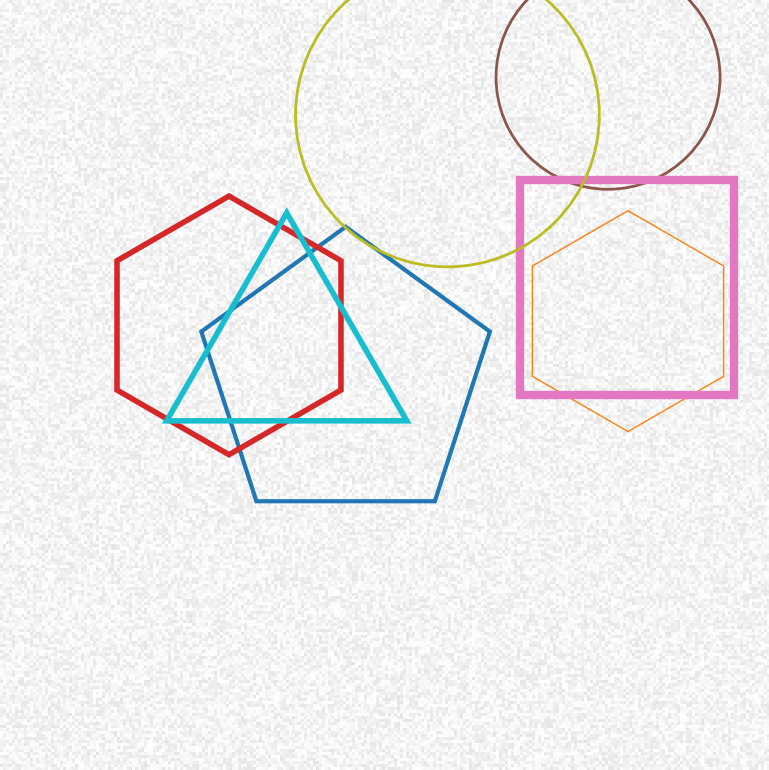[{"shape": "pentagon", "thickness": 1.5, "radius": 0.99, "center": [0.449, 0.508]}, {"shape": "hexagon", "thickness": 0.5, "radius": 0.72, "center": [0.816, 0.583]}, {"shape": "hexagon", "thickness": 2, "radius": 0.84, "center": [0.297, 0.577]}, {"shape": "circle", "thickness": 1, "radius": 0.73, "center": [0.79, 0.9]}, {"shape": "square", "thickness": 3, "radius": 0.7, "center": [0.814, 0.627]}, {"shape": "circle", "thickness": 1, "radius": 0.99, "center": [0.581, 0.851]}, {"shape": "triangle", "thickness": 2, "radius": 0.9, "center": [0.372, 0.543]}]